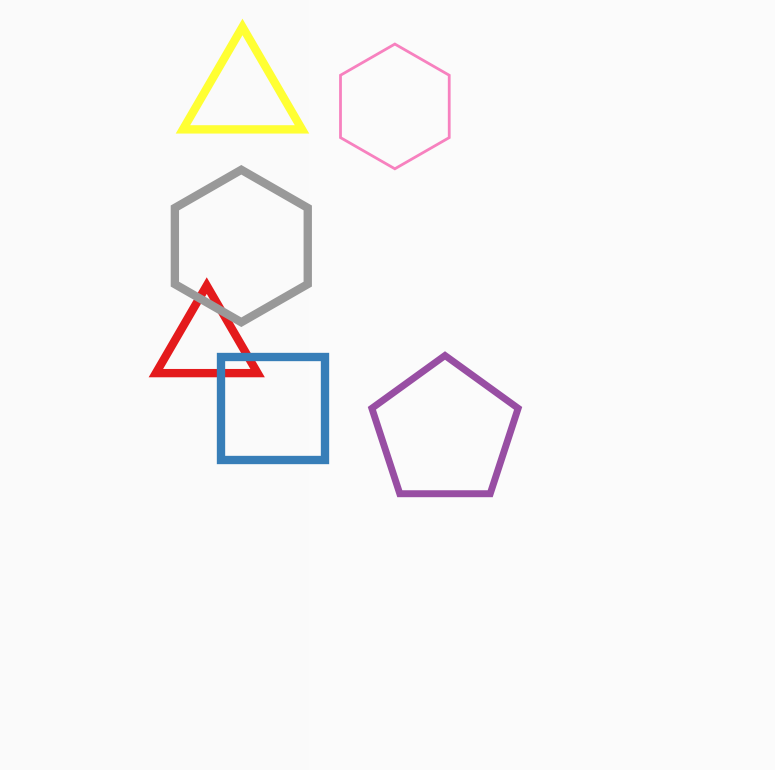[{"shape": "triangle", "thickness": 3, "radius": 0.38, "center": [0.267, 0.553]}, {"shape": "square", "thickness": 3, "radius": 0.34, "center": [0.352, 0.469]}, {"shape": "pentagon", "thickness": 2.5, "radius": 0.5, "center": [0.574, 0.439]}, {"shape": "triangle", "thickness": 3, "radius": 0.44, "center": [0.313, 0.876]}, {"shape": "hexagon", "thickness": 1, "radius": 0.4, "center": [0.51, 0.862]}, {"shape": "hexagon", "thickness": 3, "radius": 0.49, "center": [0.311, 0.68]}]